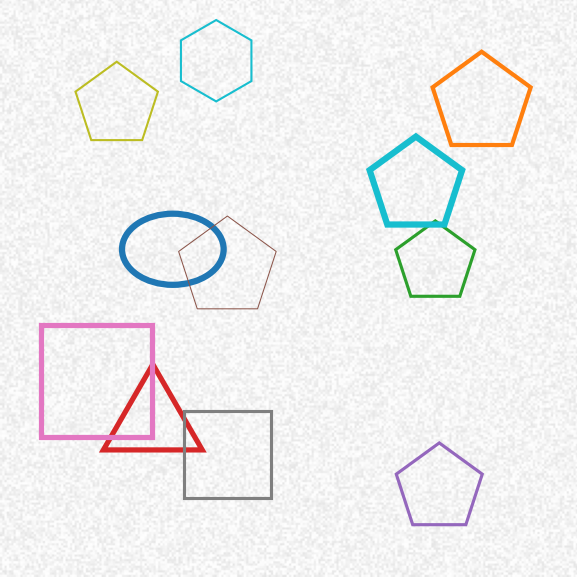[{"shape": "oval", "thickness": 3, "radius": 0.44, "center": [0.299, 0.568]}, {"shape": "pentagon", "thickness": 2, "radius": 0.45, "center": [0.834, 0.82]}, {"shape": "pentagon", "thickness": 1.5, "radius": 0.36, "center": [0.754, 0.544]}, {"shape": "triangle", "thickness": 2.5, "radius": 0.49, "center": [0.265, 0.269]}, {"shape": "pentagon", "thickness": 1.5, "radius": 0.39, "center": [0.761, 0.154]}, {"shape": "pentagon", "thickness": 0.5, "radius": 0.44, "center": [0.394, 0.536]}, {"shape": "square", "thickness": 2.5, "radius": 0.48, "center": [0.167, 0.339]}, {"shape": "square", "thickness": 1.5, "radius": 0.37, "center": [0.394, 0.212]}, {"shape": "pentagon", "thickness": 1, "radius": 0.38, "center": [0.202, 0.817]}, {"shape": "pentagon", "thickness": 3, "radius": 0.42, "center": [0.72, 0.678]}, {"shape": "hexagon", "thickness": 1, "radius": 0.35, "center": [0.374, 0.894]}]